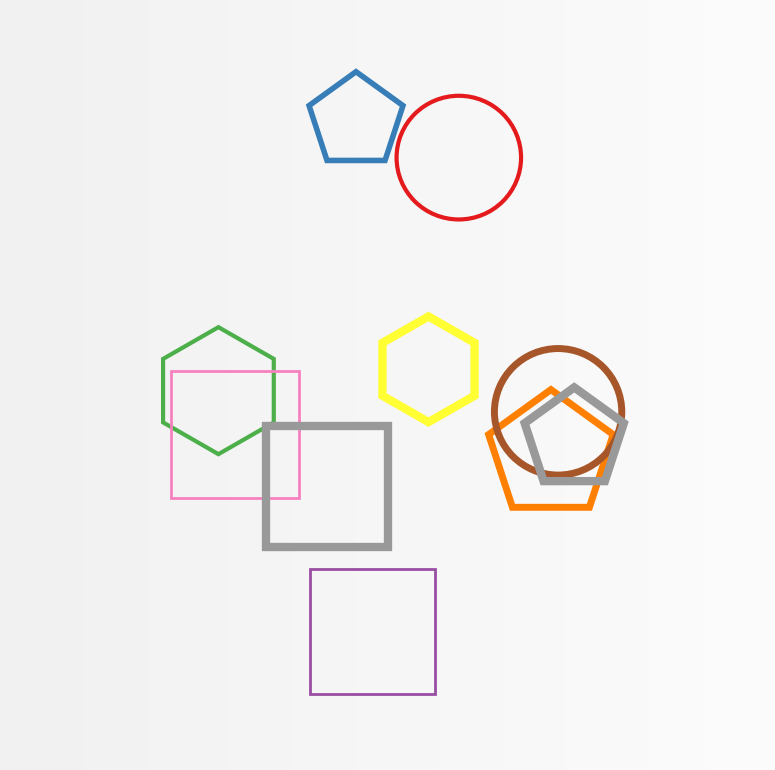[{"shape": "circle", "thickness": 1.5, "radius": 0.4, "center": [0.592, 0.795]}, {"shape": "pentagon", "thickness": 2, "radius": 0.32, "center": [0.459, 0.843]}, {"shape": "hexagon", "thickness": 1.5, "radius": 0.41, "center": [0.282, 0.493]}, {"shape": "square", "thickness": 1, "radius": 0.4, "center": [0.481, 0.18]}, {"shape": "pentagon", "thickness": 2.5, "radius": 0.42, "center": [0.711, 0.41]}, {"shape": "hexagon", "thickness": 3, "radius": 0.34, "center": [0.553, 0.52]}, {"shape": "circle", "thickness": 2.5, "radius": 0.41, "center": [0.72, 0.465]}, {"shape": "square", "thickness": 1, "radius": 0.41, "center": [0.303, 0.436]}, {"shape": "pentagon", "thickness": 3, "radius": 0.34, "center": [0.741, 0.43]}, {"shape": "square", "thickness": 3, "radius": 0.39, "center": [0.422, 0.368]}]